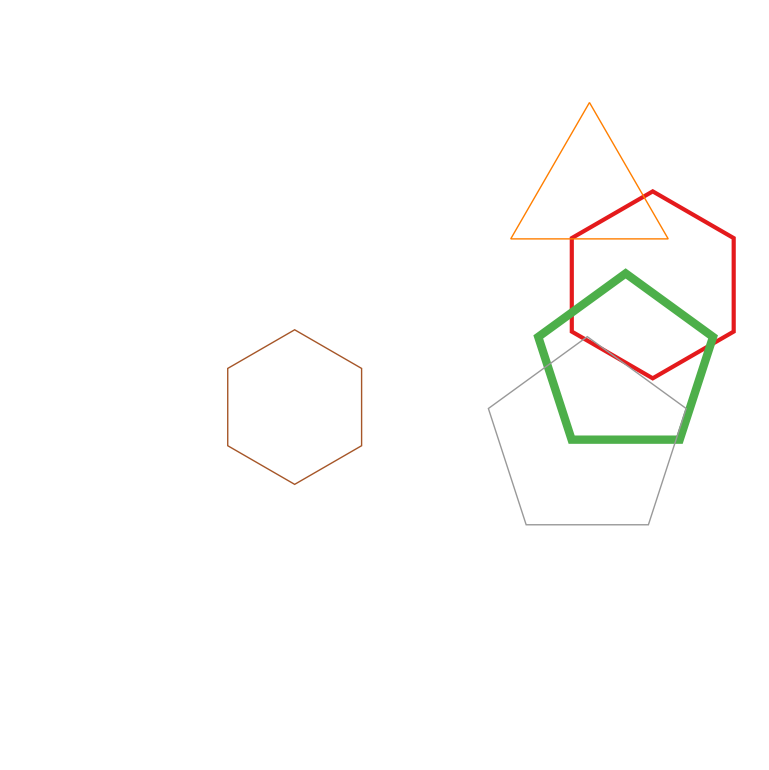[{"shape": "hexagon", "thickness": 1.5, "radius": 0.61, "center": [0.848, 0.63]}, {"shape": "pentagon", "thickness": 3, "radius": 0.6, "center": [0.813, 0.526]}, {"shape": "triangle", "thickness": 0.5, "radius": 0.59, "center": [0.766, 0.749]}, {"shape": "hexagon", "thickness": 0.5, "radius": 0.5, "center": [0.383, 0.471]}, {"shape": "pentagon", "thickness": 0.5, "radius": 0.68, "center": [0.763, 0.428]}]